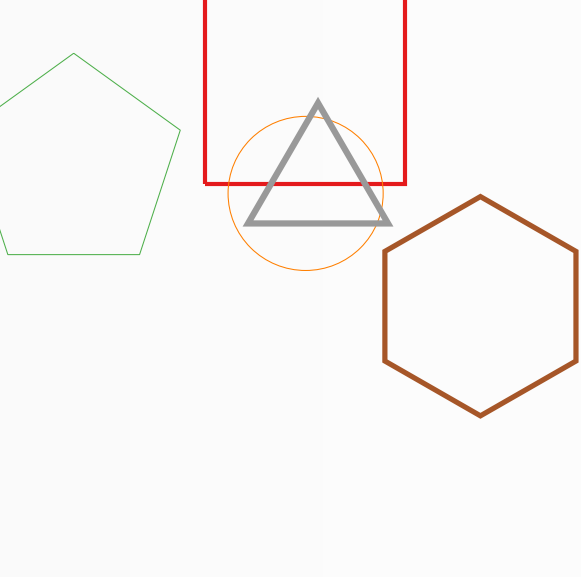[{"shape": "square", "thickness": 2, "radius": 0.86, "center": [0.525, 0.853]}, {"shape": "pentagon", "thickness": 0.5, "radius": 0.96, "center": [0.127, 0.714]}, {"shape": "circle", "thickness": 0.5, "radius": 0.67, "center": [0.526, 0.664]}, {"shape": "hexagon", "thickness": 2.5, "radius": 0.95, "center": [0.827, 0.469]}, {"shape": "triangle", "thickness": 3, "radius": 0.7, "center": [0.547, 0.682]}]